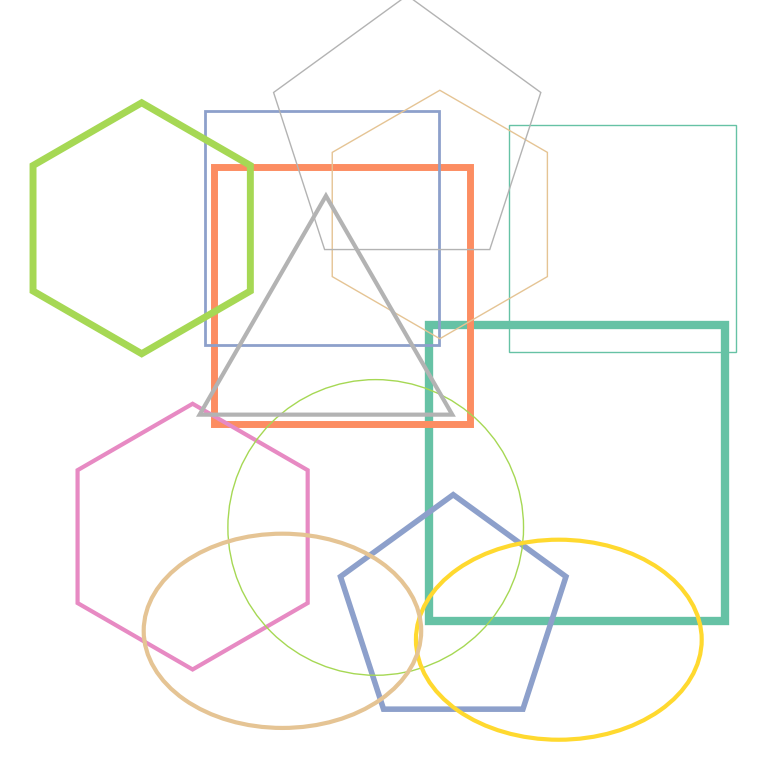[{"shape": "square", "thickness": 3, "radius": 0.96, "center": [0.75, 0.386]}, {"shape": "square", "thickness": 0.5, "radius": 0.74, "center": [0.809, 0.69]}, {"shape": "square", "thickness": 2.5, "radius": 0.83, "center": [0.444, 0.617]}, {"shape": "pentagon", "thickness": 2, "radius": 0.77, "center": [0.589, 0.204]}, {"shape": "square", "thickness": 1, "radius": 0.76, "center": [0.418, 0.704]}, {"shape": "hexagon", "thickness": 1.5, "radius": 0.86, "center": [0.25, 0.303]}, {"shape": "hexagon", "thickness": 2.5, "radius": 0.81, "center": [0.184, 0.704]}, {"shape": "circle", "thickness": 0.5, "radius": 0.96, "center": [0.488, 0.315]}, {"shape": "oval", "thickness": 1.5, "radius": 0.93, "center": [0.726, 0.169]}, {"shape": "oval", "thickness": 1.5, "radius": 0.9, "center": [0.367, 0.181]}, {"shape": "hexagon", "thickness": 0.5, "radius": 0.81, "center": [0.571, 0.721]}, {"shape": "triangle", "thickness": 1.5, "radius": 0.95, "center": [0.423, 0.556]}, {"shape": "pentagon", "thickness": 0.5, "radius": 0.91, "center": [0.529, 0.824]}]